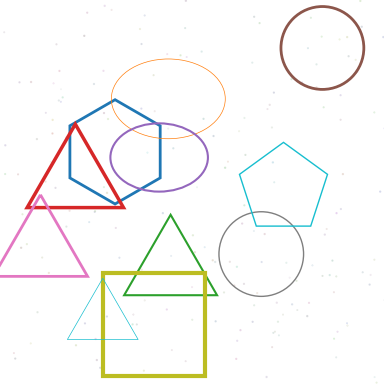[{"shape": "hexagon", "thickness": 2, "radius": 0.68, "center": [0.299, 0.606]}, {"shape": "oval", "thickness": 0.5, "radius": 0.74, "center": [0.437, 0.743]}, {"shape": "triangle", "thickness": 1.5, "radius": 0.7, "center": [0.443, 0.303]}, {"shape": "triangle", "thickness": 2.5, "radius": 0.72, "center": [0.196, 0.533]}, {"shape": "oval", "thickness": 1.5, "radius": 0.63, "center": [0.413, 0.591]}, {"shape": "circle", "thickness": 2, "radius": 0.54, "center": [0.837, 0.875]}, {"shape": "triangle", "thickness": 2, "radius": 0.71, "center": [0.105, 0.353]}, {"shape": "circle", "thickness": 1, "radius": 0.55, "center": [0.679, 0.34]}, {"shape": "square", "thickness": 3, "radius": 0.67, "center": [0.4, 0.158]}, {"shape": "triangle", "thickness": 0.5, "radius": 0.53, "center": [0.267, 0.171]}, {"shape": "pentagon", "thickness": 1, "radius": 0.6, "center": [0.736, 0.51]}]